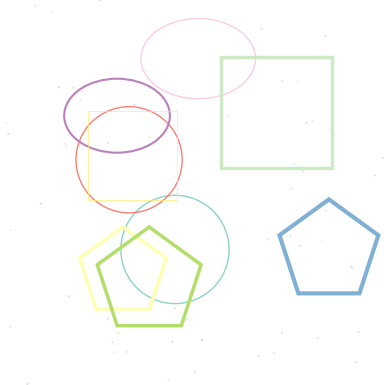[{"shape": "circle", "thickness": 1, "radius": 0.7, "center": [0.454, 0.352]}, {"shape": "pentagon", "thickness": 2.5, "radius": 0.59, "center": [0.319, 0.293]}, {"shape": "circle", "thickness": 1, "radius": 0.69, "center": [0.335, 0.585]}, {"shape": "pentagon", "thickness": 3, "radius": 0.67, "center": [0.854, 0.347]}, {"shape": "pentagon", "thickness": 2.5, "radius": 0.71, "center": [0.388, 0.269]}, {"shape": "oval", "thickness": 1, "radius": 0.74, "center": [0.515, 0.848]}, {"shape": "oval", "thickness": 1.5, "radius": 0.69, "center": [0.304, 0.699]}, {"shape": "square", "thickness": 2.5, "radius": 0.72, "center": [0.719, 0.708]}, {"shape": "square", "thickness": 0.5, "radius": 0.58, "center": [0.343, 0.596]}]